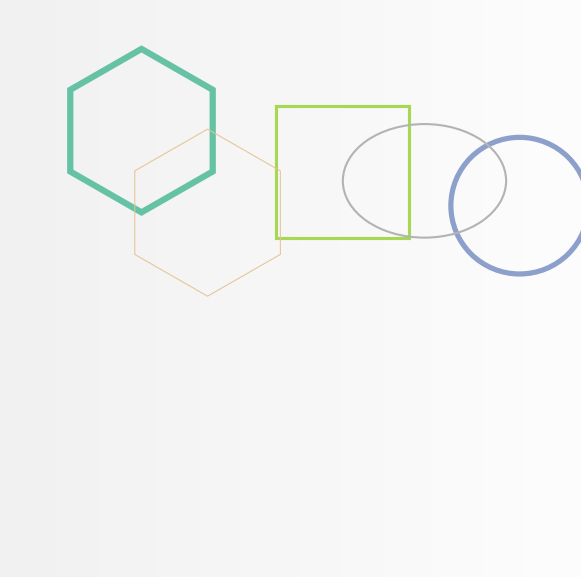[{"shape": "hexagon", "thickness": 3, "radius": 0.71, "center": [0.243, 0.773]}, {"shape": "circle", "thickness": 2.5, "radius": 0.59, "center": [0.894, 0.643]}, {"shape": "square", "thickness": 1.5, "radius": 0.57, "center": [0.589, 0.701]}, {"shape": "hexagon", "thickness": 0.5, "radius": 0.72, "center": [0.357, 0.631]}, {"shape": "oval", "thickness": 1, "radius": 0.7, "center": [0.73, 0.686]}]